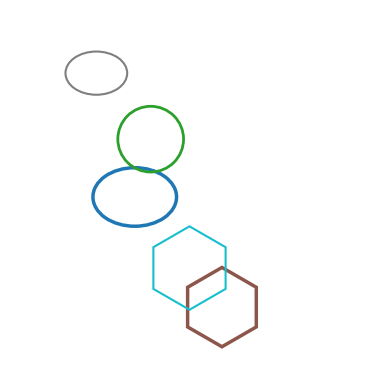[{"shape": "oval", "thickness": 2.5, "radius": 0.54, "center": [0.35, 0.488]}, {"shape": "circle", "thickness": 2, "radius": 0.43, "center": [0.391, 0.639]}, {"shape": "hexagon", "thickness": 2.5, "radius": 0.51, "center": [0.577, 0.202]}, {"shape": "oval", "thickness": 1.5, "radius": 0.4, "center": [0.25, 0.81]}, {"shape": "hexagon", "thickness": 1.5, "radius": 0.54, "center": [0.492, 0.304]}]